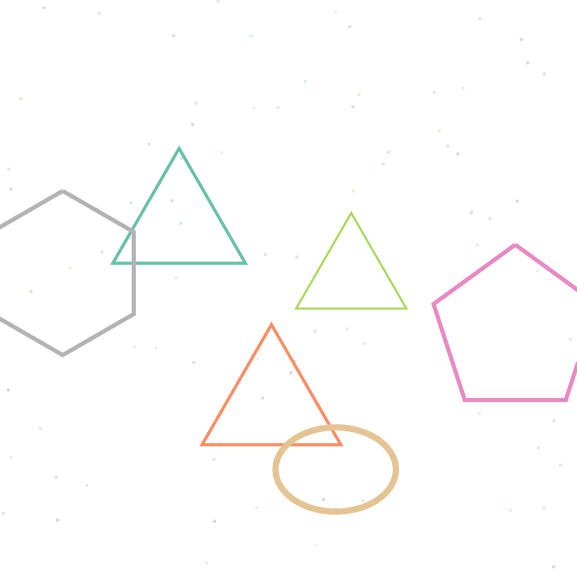[{"shape": "triangle", "thickness": 1.5, "radius": 0.66, "center": [0.31, 0.61]}, {"shape": "triangle", "thickness": 1.5, "radius": 0.69, "center": [0.47, 0.298]}, {"shape": "pentagon", "thickness": 2, "radius": 0.74, "center": [0.892, 0.427]}, {"shape": "triangle", "thickness": 1, "radius": 0.55, "center": [0.608, 0.52]}, {"shape": "oval", "thickness": 3, "radius": 0.52, "center": [0.581, 0.186]}, {"shape": "hexagon", "thickness": 2, "radius": 0.71, "center": [0.109, 0.526]}]